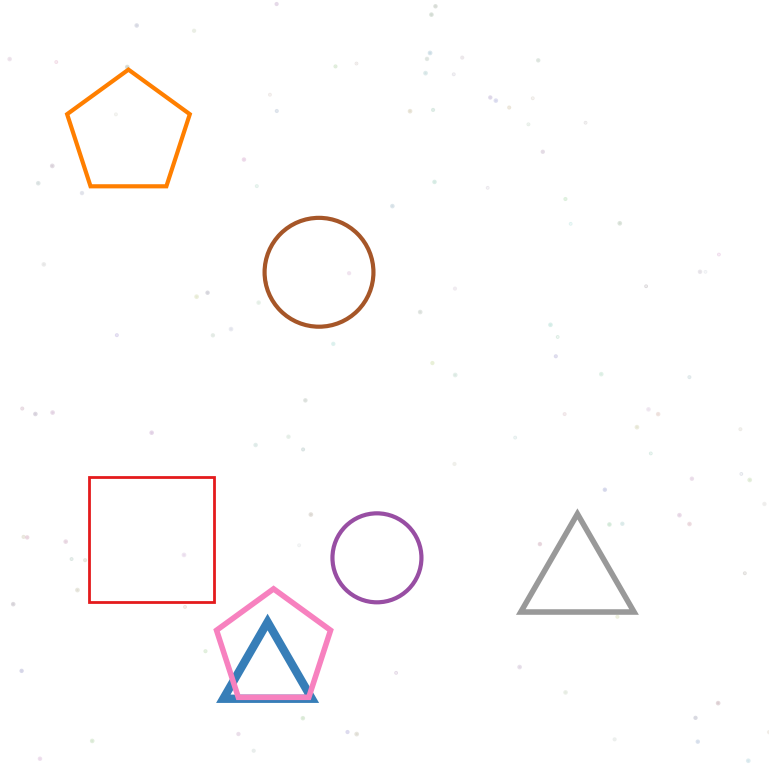[{"shape": "square", "thickness": 1, "radius": 0.41, "center": [0.196, 0.3]}, {"shape": "triangle", "thickness": 3, "radius": 0.33, "center": [0.348, 0.126]}, {"shape": "circle", "thickness": 1.5, "radius": 0.29, "center": [0.49, 0.276]}, {"shape": "pentagon", "thickness": 1.5, "radius": 0.42, "center": [0.167, 0.826]}, {"shape": "circle", "thickness": 1.5, "radius": 0.35, "center": [0.414, 0.646]}, {"shape": "pentagon", "thickness": 2, "radius": 0.39, "center": [0.355, 0.157]}, {"shape": "triangle", "thickness": 2, "radius": 0.42, "center": [0.75, 0.248]}]